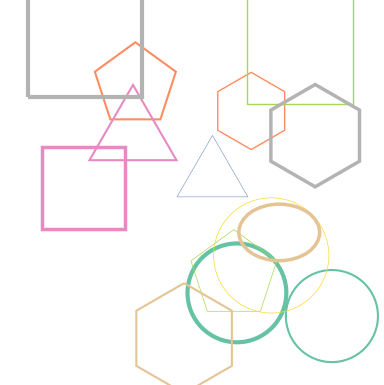[{"shape": "circle", "thickness": 3, "radius": 0.64, "center": [0.615, 0.239]}, {"shape": "circle", "thickness": 1.5, "radius": 0.6, "center": [0.862, 0.179]}, {"shape": "hexagon", "thickness": 1, "radius": 0.5, "center": [0.652, 0.712]}, {"shape": "pentagon", "thickness": 1.5, "radius": 0.55, "center": [0.352, 0.78]}, {"shape": "triangle", "thickness": 0.5, "radius": 0.53, "center": [0.552, 0.542]}, {"shape": "triangle", "thickness": 1.5, "radius": 0.65, "center": [0.345, 0.649]}, {"shape": "square", "thickness": 2.5, "radius": 0.54, "center": [0.217, 0.512]}, {"shape": "pentagon", "thickness": 0.5, "radius": 0.59, "center": [0.607, 0.286]}, {"shape": "square", "thickness": 1, "radius": 0.69, "center": [0.779, 0.866]}, {"shape": "circle", "thickness": 0.5, "radius": 0.75, "center": [0.705, 0.337]}, {"shape": "oval", "thickness": 2.5, "radius": 0.52, "center": [0.725, 0.396]}, {"shape": "hexagon", "thickness": 1.5, "radius": 0.72, "center": [0.478, 0.121]}, {"shape": "square", "thickness": 3, "radius": 0.74, "center": [0.221, 0.897]}, {"shape": "hexagon", "thickness": 2.5, "radius": 0.66, "center": [0.819, 0.648]}]